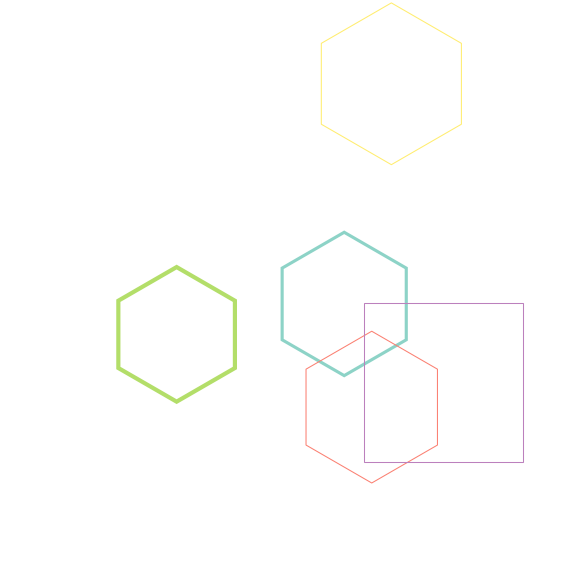[{"shape": "hexagon", "thickness": 1.5, "radius": 0.62, "center": [0.596, 0.473]}, {"shape": "hexagon", "thickness": 0.5, "radius": 0.66, "center": [0.644, 0.294]}, {"shape": "hexagon", "thickness": 2, "radius": 0.58, "center": [0.306, 0.42]}, {"shape": "square", "thickness": 0.5, "radius": 0.69, "center": [0.768, 0.336]}, {"shape": "hexagon", "thickness": 0.5, "radius": 0.7, "center": [0.678, 0.854]}]